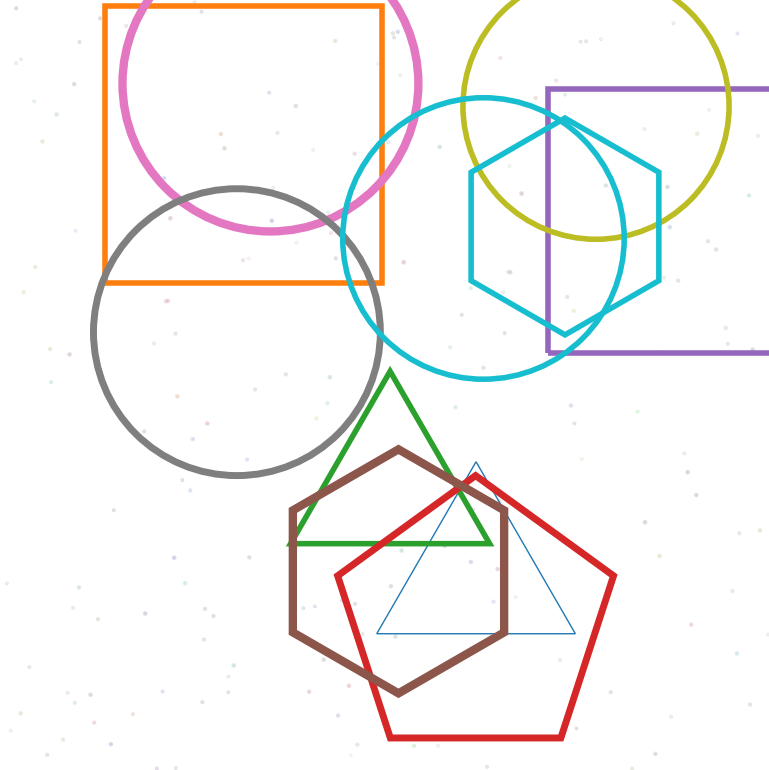[{"shape": "triangle", "thickness": 0.5, "radius": 0.74, "center": [0.618, 0.251]}, {"shape": "square", "thickness": 2, "radius": 0.9, "center": [0.316, 0.813]}, {"shape": "triangle", "thickness": 2, "radius": 0.75, "center": [0.507, 0.369]}, {"shape": "pentagon", "thickness": 2.5, "radius": 0.94, "center": [0.618, 0.194]}, {"shape": "square", "thickness": 2, "radius": 0.85, "center": [0.883, 0.713]}, {"shape": "hexagon", "thickness": 3, "radius": 0.79, "center": [0.518, 0.258]}, {"shape": "circle", "thickness": 3, "radius": 0.96, "center": [0.351, 0.892]}, {"shape": "circle", "thickness": 2.5, "radius": 0.93, "center": [0.308, 0.569]}, {"shape": "circle", "thickness": 2, "radius": 0.86, "center": [0.774, 0.862]}, {"shape": "circle", "thickness": 2, "radius": 0.91, "center": [0.628, 0.69]}, {"shape": "hexagon", "thickness": 2, "radius": 0.7, "center": [0.734, 0.706]}]